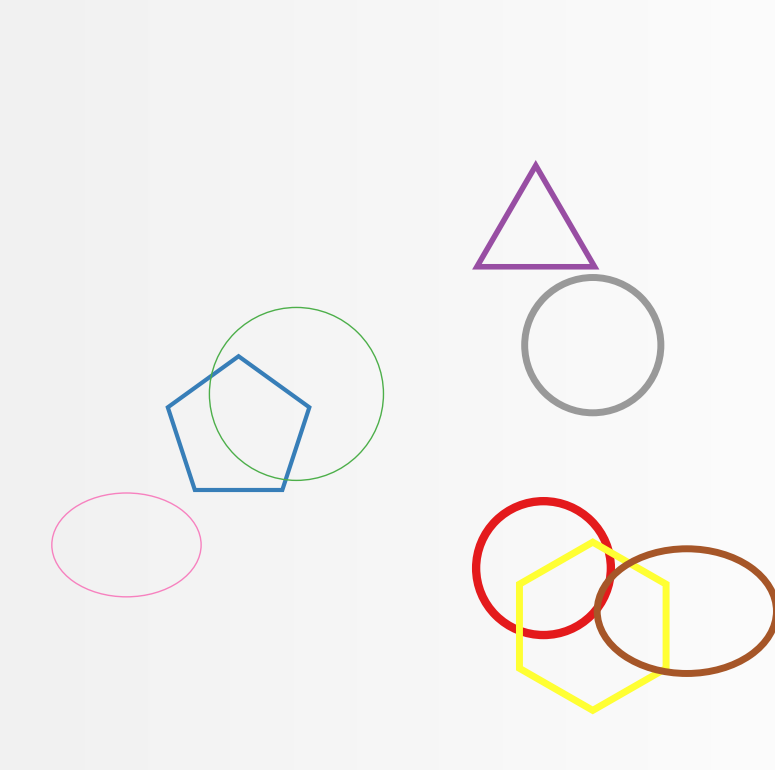[{"shape": "circle", "thickness": 3, "radius": 0.43, "center": [0.701, 0.262]}, {"shape": "pentagon", "thickness": 1.5, "radius": 0.48, "center": [0.308, 0.441]}, {"shape": "circle", "thickness": 0.5, "radius": 0.56, "center": [0.383, 0.488]}, {"shape": "triangle", "thickness": 2, "radius": 0.44, "center": [0.691, 0.697]}, {"shape": "hexagon", "thickness": 2.5, "radius": 0.55, "center": [0.765, 0.187]}, {"shape": "oval", "thickness": 2.5, "radius": 0.58, "center": [0.886, 0.206]}, {"shape": "oval", "thickness": 0.5, "radius": 0.48, "center": [0.163, 0.292]}, {"shape": "circle", "thickness": 2.5, "radius": 0.44, "center": [0.765, 0.552]}]